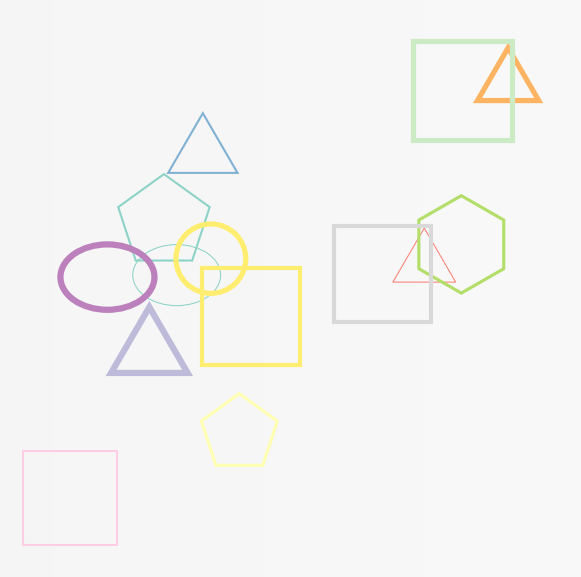[{"shape": "pentagon", "thickness": 1, "radius": 0.41, "center": [0.282, 0.615]}, {"shape": "oval", "thickness": 0.5, "radius": 0.38, "center": [0.304, 0.523]}, {"shape": "pentagon", "thickness": 1.5, "radius": 0.34, "center": [0.412, 0.249]}, {"shape": "triangle", "thickness": 3, "radius": 0.38, "center": [0.257, 0.391]}, {"shape": "triangle", "thickness": 0.5, "radius": 0.31, "center": [0.73, 0.542]}, {"shape": "triangle", "thickness": 1, "radius": 0.34, "center": [0.349, 0.734]}, {"shape": "triangle", "thickness": 2.5, "radius": 0.3, "center": [0.874, 0.855]}, {"shape": "hexagon", "thickness": 1.5, "radius": 0.42, "center": [0.794, 0.576]}, {"shape": "square", "thickness": 1, "radius": 0.41, "center": [0.12, 0.137]}, {"shape": "square", "thickness": 2, "radius": 0.42, "center": [0.659, 0.524]}, {"shape": "oval", "thickness": 3, "radius": 0.4, "center": [0.185, 0.519]}, {"shape": "square", "thickness": 2.5, "radius": 0.43, "center": [0.796, 0.843]}, {"shape": "square", "thickness": 2, "radius": 0.42, "center": [0.432, 0.45]}, {"shape": "circle", "thickness": 2.5, "radius": 0.3, "center": [0.363, 0.551]}]